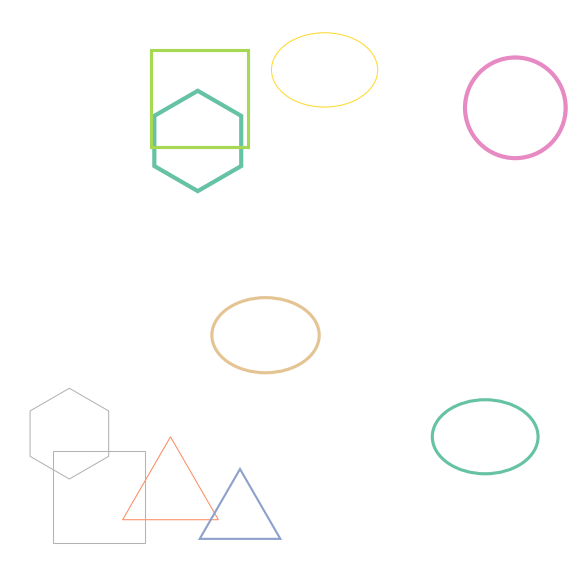[{"shape": "oval", "thickness": 1.5, "radius": 0.46, "center": [0.84, 0.243]}, {"shape": "hexagon", "thickness": 2, "radius": 0.43, "center": [0.342, 0.755]}, {"shape": "triangle", "thickness": 0.5, "radius": 0.48, "center": [0.295, 0.147]}, {"shape": "triangle", "thickness": 1, "radius": 0.4, "center": [0.416, 0.106]}, {"shape": "circle", "thickness": 2, "radius": 0.44, "center": [0.892, 0.812]}, {"shape": "square", "thickness": 1.5, "radius": 0.42, "center": [0.346, 0.829]}, {"shape": "oval", "thickness": 0.5, "radius": 0.46, "center": [0.562, 0.878]}, {"shape": "oval", "thickness": 1.5, "radius": 0.46, "center": [0.46, 0.419]}, {"shape": "hexagon", "thickness": 0.5, "radius": 0.39, "center": [0.12, 0.248]}, {"shape": "square", "thickness": 0.5, "radius": 0.4, "center": [0.172, 0.138]}]